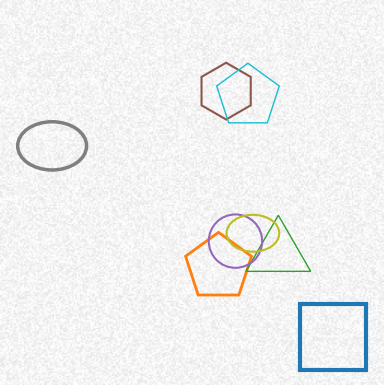[{"shape": "square", "thickness": 3, "radius": 0.43, "center": [0.865, 0.124]}, {"shape": "pentagon", "thickness": 2, "radius": 0.45, "center": [0.568, 0.307]}, {"shape": "triangle", "thickness": 1, "radius": 0.49, "center": [0.723, 0.344]}, {"shape": "circle", "thickness": 1.5, "radius": 0.35, "center": [0.612, 0.374]}, {"shape": "hexagon", "thickness": 1.5, "radius": 0.37, "center": [0.587, 0.763]}, {"shape": "oval", "thickness": 2.5, "radius": 0.45, "center": [0.135, 0.621]}, {"shape": "oval", "thickness": 1.5, "radius": 0.34, "center": [0.657, 0.394]}, {"shape": "pentagon", "thickness": 1, "radius": 0.43, "center": [0.644, 0.75]}]